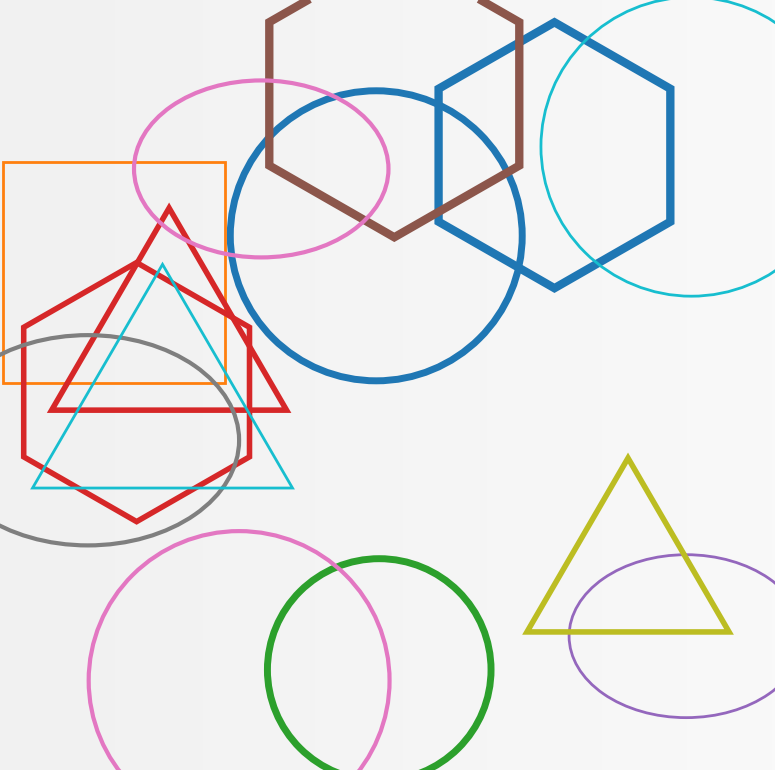[{"shape": "circle", "thickness": 2.5, "radius": 0.94, "center": [0.485, 0.694]}, {"shape": "hexagon", "thickness": 3, "radius": 0.86, "center": [0.715, 0.798]}, {"shape": "square", "thickness": 1, "radius": 0.72, "center": [0.148, 0.646]}, {"shape": "circle", "thickness": 2.5, "radius": 0.72, "center": [0.489, 0.13]}, {"shape": "hexagon", "thickness": 2, "radius": 0.84, "center": [0.176, 0.491]}, {"shape": "triangle", "thickness": 2, "radius": 0.87, "center": [0.218, 0.555]}, {"shape": "oval", "thickness": 1, "radius": 0.76, "center": [0.885, 0.174]}, {"shape": "hexagon", "thickness": 3, "radius": 0.93, "center": [0.509, 0.878]}, {"shape": "oval", "thickness": 1.5, "radius": 0.82, "center": [0.337, 0.781]}, {"shape": "circle", "thickness": 1.5, "radius": 0.97, "center": [0.309, 0.116]}, {"shape": "oval", "thickness": 1.5, "radius": 0.98, "center": [0.113, 0.428]}, {"shape": "triangle", "thickness": 2, "radius": 0.75, "center": [0.81, 0.255]}, {"shape": "triangle", "thickness": 1, "radius": 0.97, "center": [0.21, 0.463]}, {"shape": "circle", "thickness": 1, "radius": 0.97, "center": [0.892, 0.809]}]